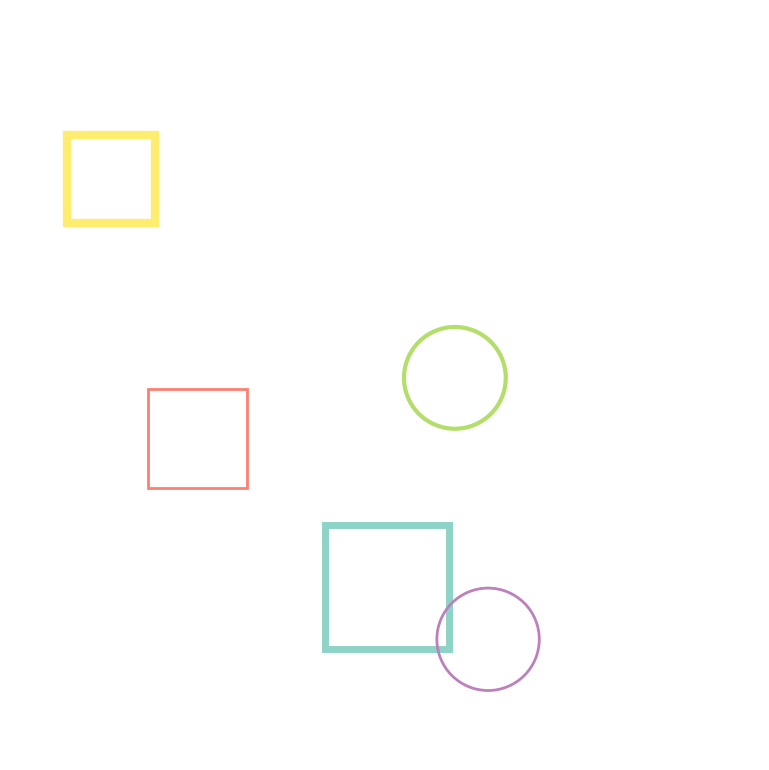[{"shape": "square", "thickness": 2.5, "radius": 0.4, "center": [0.502, 0.238]}, {"shape": "square", "thickness": 1, "radius": 0.32, "center": [0.257, 0.431]}, {"shape": "circle", "thickness": 1.5, "radius": 0.33, "center": [0.591, 0.509]}, {"shape": "circle", "thickness": 1, "radius": 0.33, "center": [0.634, 0.17]}, {"shape": "square", "thickness": 3, "radius": 0.29, "center": [0.145, 0.767]}]